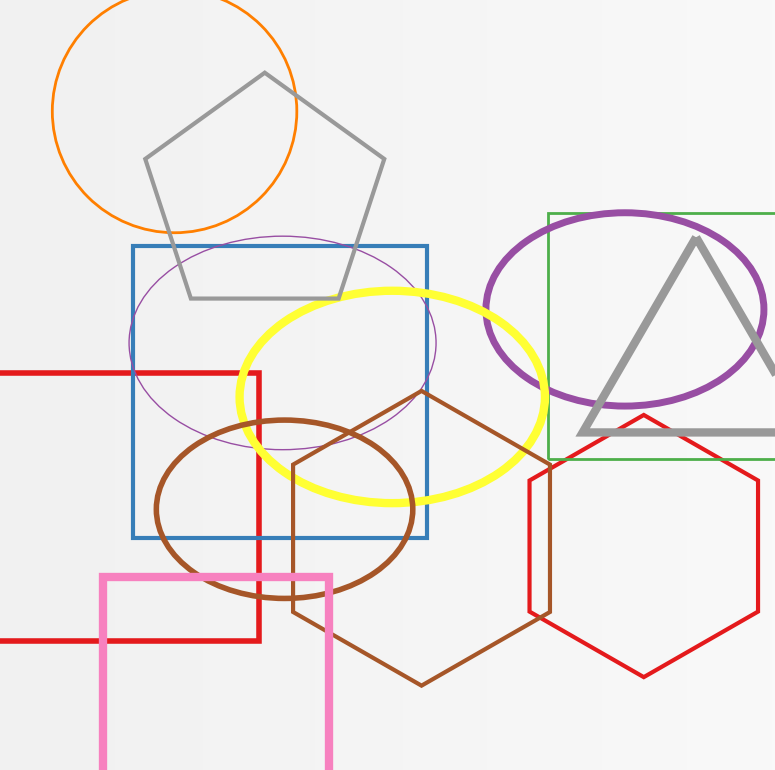[{"shape": "hexagon", "thickness": 1.5, "radius": 0.85, "center": [0.831, 0.291]}, {"shape": "square", "thickness": 2, "radius": 0.87, "center": [0.16, 0.342]}, {"shape": "square", "thickness": 1.5, "radius": 0.95, "center": [0.362, 0.491]}, {"shape": "square", "thickness": 1, "radius": 0.8, "center": [0.867, 0.564]}, {"shape": "oval", "thickness": 0.5, "radius": 0.99, "center": [0.365, 0.555]}, {"shape": "oval", "thickness": 2.5, "radius": 0.9, "center": [0.806, 0.598]}, {"shape": "circle", "thickness": 1, "radius": 0.79, "center": [0.225, 0.855]}, {"shape": "oval", "thickness": 3, "radius": 0.99, "center": [0.506, 0.484]}, {"shape": "hexagon", "thickness": 1.5, "radius": 0.96, "center": [0.544, 0.301]}, {"shape": "oval", "thickness": 2, "radius": 0.83, "center": [0.367, 0.339]}, {"shape": "square", "thickness": 3, "radius": 0.73, "center": [0.279, 0.105]}, {"shape": "pentagon", "thickness": 1.5, "radius": 0.81, "center": [0.342, 0.743]}, {"shape": "triangle", "thickness": 3, "radius": 0.84, "center": [0.898, 0.523]}]